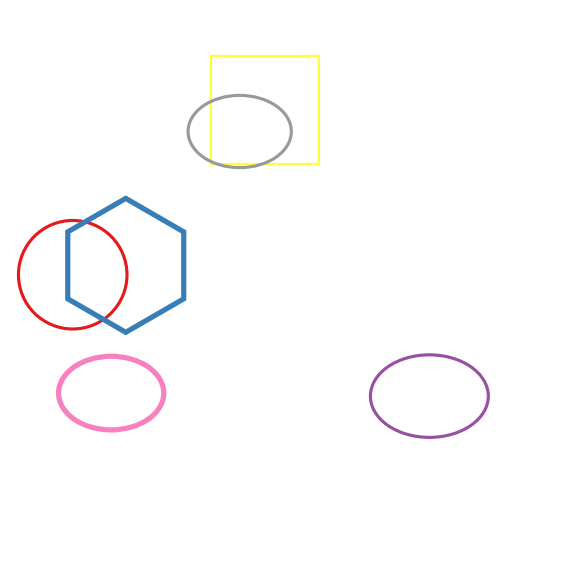[{"shape": "circle", "thickness": 1.5, "radius": 0.47, "center": [0.126, 0.523]}, {"shape": "hexagon", "thickness": 2.5, "radius": 0.58, "center": [0.218, 0.54]}, {"shape": "oval", "thickness": 1.5, "radius": 0.51, "center": [0.743, 0.313]}, {"shape": "square", "thickness": 1, "radius": 0.47, "center": [0.459, 0.809]}, {"shape": "oval", "thickness": 2.5, "radius": 0.46, "center": [0.193, 0.318]}, {"shape": "oval", "thickness": 1.5, "radius": 0.45, "center": [0.415, 0.771]}]